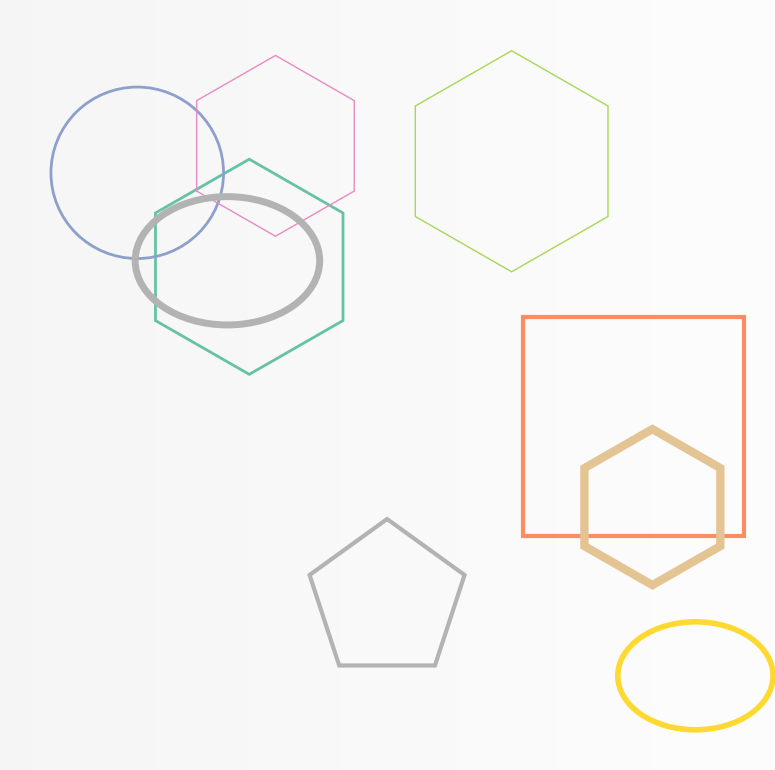[{"shape": "hexagon", "thickness": 1, "radius": 0.7, "center": [0.322, 0.654]}, {"shape": "square", "thickness": 1.5, "radius": 0.71, "center": [0.817, 0.446]}, {"shape": "circle", "thickness": 1, "radius": 0.56, "center": [0.177, 0.776]}, {"shape": "hexagon", "thickness": 0.5, "radius": 0.59, "center": [0.355, 0.811]}, {"shape": "hexagon", "thickness": 0.5, "radius": 0.72, "center": [0.66, 0.791]}, {"shape": "oval", "thickness": 2, "radius": 0.5, "center": [0.897, 0.122]}, {"shape": "hexagon", "thickness": 3, "radius": 0.51, "center": [0.842, 0.341]}, {"shape": "pentagon", "thickness": 1.5, "radius": 0.53, "center": [0.499, 0.221]}, {"shape": "oval", "thickness": 2.5, "radius": 0.6, "center": [0.293, 0.661]}]